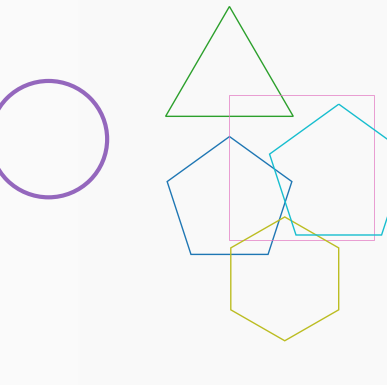[{"shape": "pentagon", "thickness": 1, "radius": 0.85, "center": [0.592, 0.476]}, {"shape": "triangle", "thickness": 1, "radius": 0.95, "center": [0.592, 0.793]}, {"shape": "circle", "thickness": 3, "radius": 0.76, "center": [0.125, 0.639]}, {"shape": "square", "thickness": 0.5, "radius": 0.94, "center": [0.778, 0.565]}, {"shape": "hexagon", "thickness": 1, "radius": 0.8, "center": [0.735, 0.276]}, {"shape": "pentagon", "thickness": 1, "radius": 0.94, "center": [0.874, 0.542]}]